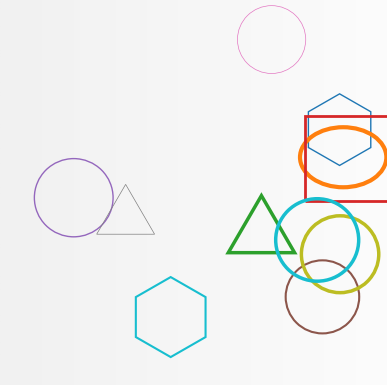[{"shape": "hexagon", "thickness": 1, "radius": 0.46, "center": [0.876, 0.663]}, {"shape": "oval", "thickness": 3, "radius": 0.56, "center": [0.886, 0.592]}, {"shape": "triangle", "thickness": 2.5, "radius": 0.49, "center": [0.675, 0.393]}, {"shape": "square", "thickness": 2, "radius": 0.55, "center": [0.897, 0.588]}, {"shape": "circle", "thickness": 1, "radius": 0.51, "center": [0.19, 0.486]}, {"shape": "circle", "thickness": 1.5, "radius": 0.47, "center": [0.832, 0.229]}, {"shape": "circle", "thickness": 0.5, "radius": 0.44, "center": [0.701, 0.897]}, {"shape": "triangle", "thickness": 0.5, "radius": 0.43, "center": [0.324, 0.435]}, {"shape": "circle", "thickness": 2.5, "radius": 0.5, "center": [0.878, 0.34]}, {"shape": "hexagon", "thickness": 1.5, "radius": 0.52, "center": [0.44, 0.176]}, {"shape": "circle", "thickness": 2.5, "radius": 0.54, "center": [0.819, 0.377]}]